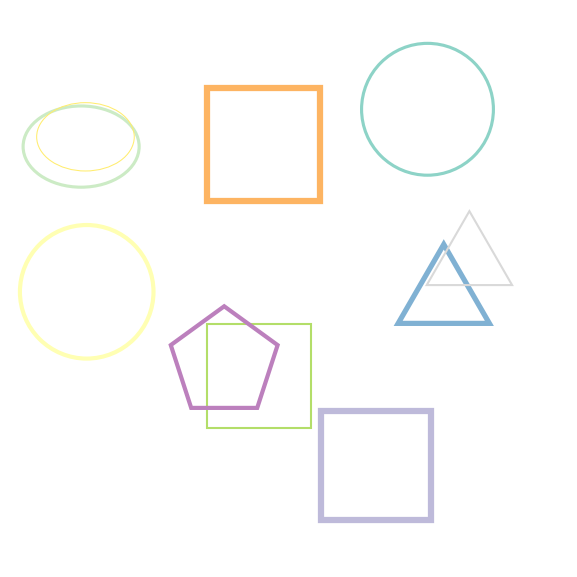[{"shape": "circle", "thickness": 1.5, "radius": 0.57, "center": [0.74, 0.81]}, {"shape": "circle", "thickness": 2, "radius": 0.58, "center": [0.15, 0.494]}, {"shape": "square", "thickness": 3, "radius": 0.47, "center": [0.651, 0.193]}, {"shape": "triangle", "thickness": 2.5, "radius": 0.46, "center": [0.768, 0.485]}, {"shape": "square", "thickness": 3, "radius": 0.49, "center": [0.457, 0.749]}, {"shape": "square", "thickness": 1, "radius": 0.45, "center": [0.448, 0.348]}, {"shape": "triangle", "thickness": 1, "radius": 0.43, "center": [0.813, 0.548]}, {"shape": "pentagon", "thickness": 2, "radius": 0.49, "center": [0.388, 0.372]}, {"shape": "oval", "thickness": 1.5, "radius": 0.5, "center": [0.14, 0.745]}, {"shape": "oval", "thickness": 0.5, "radius": 0.42, "center": [0.148, 0.762]}]